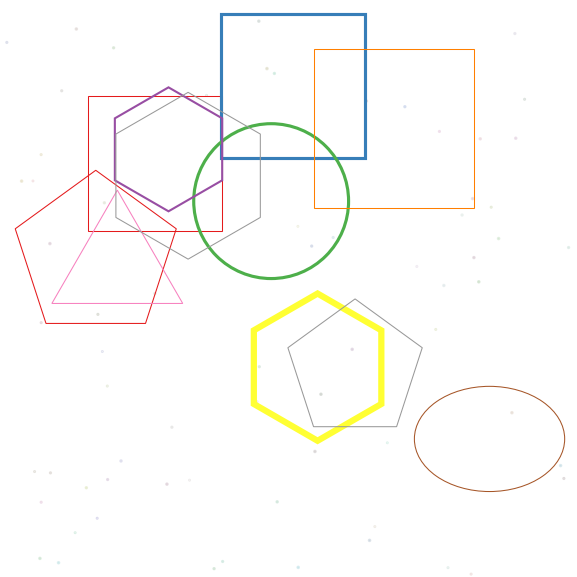[{"shape": "square", "thickness": 0.5, "radius": 0.58, "center": [0.268, 0.716]}, {"shape": "pentagon", "thickness": 0.5, "radius": 0.73, "center": [0.166, 0.558]}, {"shape": "square", "thickness": 1.5, "radius": 0.62, "center": [0.508, 0.851]}, {"shape": "circle", "thickness": 1.5, "radius": 0.67, "center": [0.47, 0.651]}, {"shape": "hexagon", "thickness": 1, "radius": 0.54, "center": [0.292, 0.741]}, {"shape": "square", "thickness": 0.5, "radius": 0.69, "center": [0.682, 0.777]}, {"shape": "hexagon", "thickness": 3, "radius": 0.64, "center": [0.55, 0.363]}, {"shape": "oval", "thickness": 0.5, "radius": 0.65, "center": [0.848, 0.239]}, {"shape": "triangle", "thickness": 0.5, "radius": 0.65, "center": [0.203, 0.539]}, {"shape": "hexagon", "thickness": 0.5, "radius": 0.72, "center": [0.326, 0.695]}, {"shape": "pentagon", "thickness": 0.5, "radius": 0.61, "center": [0.615, 0.359]}]